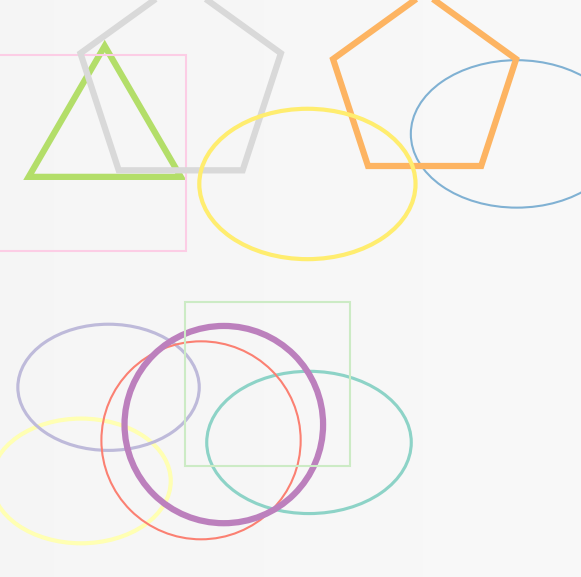[{"shape": "oval", "thickness": 1.5, "radius": 0.88, "center": [0.532, 0.233]}, {"shape": "oval", "thickness": 2, "radius": 0.77, "center": [0.14, 0.166]}, {"shape": "oval", "thickness": 1.5, "radius": 0.78, "center": [0.187, 0.328]}, {"shape": "circle", "thickness": 1, "radius": 0.86, "center": [0.346, 0.237]}, {"shape": "oval", "thickness": 1, "radius": 0.91, "center": [0.889, 0.767]}, {"shape": "pentagon", "thickness": 3, "radius": 0.83, "center": [0.73, 0.846]}, {"shape": "triangle", "thickness": 3, "radius": 0.76, "center": [0.18, 0.768]}, {"shape": "square", "thickness": 1, "radius": 0.85, "center": [0.15, 0.734]}, {"shape": "pentagon", "thickness": 3, "radius": 0.91, "center": [0.311, 0.851]}, {"shape": "circle", "thickness": 3, "radius": 0.85, "center": [0.385, 0.264]}, {"shape": "square", "thickness": 1, "radius": 0.71, "center": [0.46, 0.334]}, {"shape": "oval", "thickness": 2, "radius": 0.93, "center": [0.529, 0.681]}]